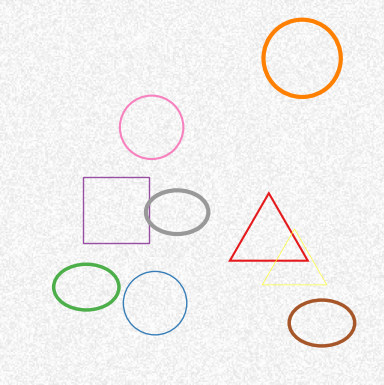[{"shape": "triangle", "thickness": 1.5, "radius": 0.58, "center": [0.698, 0.381]}, {"shape": "circle", "thickness": 1, "radius": 0.41, "center": [0.403, 0.213]}, {"shape": "oval", "thickness": 2.5, "radius": 0.42, "center": [0.224, 0.254]}, {"shape": "square", "thickness": 1, "radius": 0.43, "center": [0.301, 0.454]}, {"shape": "circle", "thickness": 3, "radius": 0.5, "center": [0.785, 0.849]}, {"shape": "triangle", "thickness": 0.5, "radius": 0.48, "center": [0.765, 0.308]}, {"shape": "oval", "thickness": 2.5, "radius": 0.43, "center": [0.836, 0.161]}, {"shape": "circle", "thickness": 1.5, "radius": 0.41, "center": [0.394, 0.669]}, {"shape": "oval", "thickness": 3, "radius": 0.41, "center": [0.46, 0.449]}]